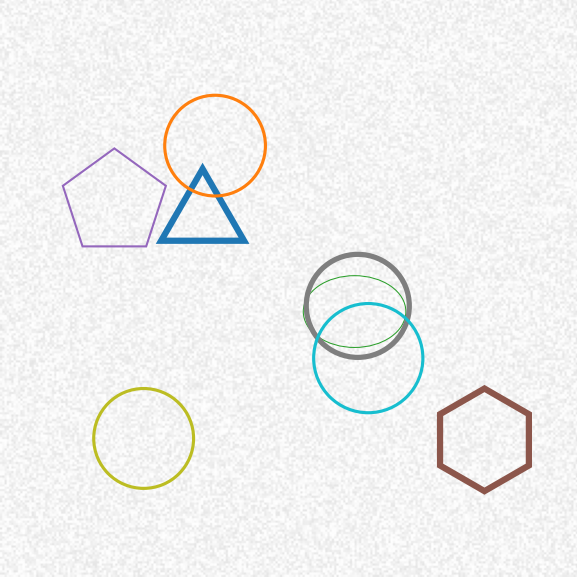[{"shape": "triangle", "thickness": 3, "radius": 0.41, "center": [0.351, 0.624]}, {"shape": "circle", "thickness": 1.5, "radius": 0.44, "center": [0.372, 0.747]}, {"shape": "oval", "thickness": 0.5, "radius": 0.44, "center": [0.614, 0.46]}, {"shape": "pentagon", "thickness": 1, "radius": 0.47, "center": [0.198, 0.648]}, {"shape": "hexagon", "thickness": 3, "radius": 0.44, "center": [0.839, 0.238]}, {"shape": "circle", "thickness": 2.5, "radius": 0.45, "center": [0.62, 0.47]}, {"shape": "circle", "thickness": 1.5, "radius": 0.43, "center": [0.249, 0.24]}, {"shape": "circle", "thickness": 1.5, "radius": 0.47, "center": [0.638, 0.379]}]